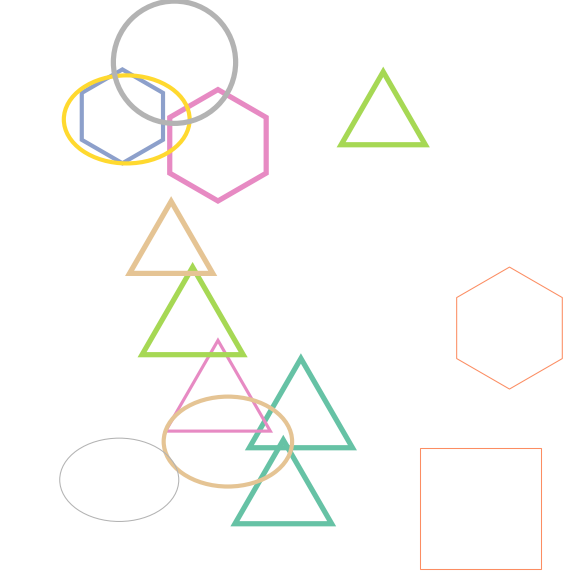[{"shape": "triangle", "thickness": 2.5, "radius": 0.48, "center": [0.491, 0.141]}, {"shape": "triangle", "thickness": 2.5, "radius": 0.52, "center": [0.521, 0.275]}, {"shape": "square", "thickness": 0.5, "radius": 0.52, "center": [0.832, 0.119]}, {"shape": "hexagon", "thickness": 0.5, "radius": 0.53, "center": [0.882, 0.431]}, {"shape": "hexagon", "thickness": 2, "radius": 0.41, "center": [0.212, 0.798]}, {"shape": "hexagon", "thickness": 2.5, "radius": 0.48, "center": [0.377, 0.748]}, {"shape": "triangle", "thickness": 1.5, "radius": 0.52, "center": [0.377, 0.305]}, {"shape": "triangle", "thickness": 2.5, "radius": 0.51, "center": [0.334, 0.435]}, {"shape": "triangle", "thickness": 2.5, "radius": 0.42, "center": [0.664, 0.791]}, {"shape": "oval", "thickness": 2, "radius": 0.54, "center": [0.219, 0.792]}, {"shape": "oval", "thickness": 2, "radius": 0.56, "center": [0.395, 0.235]}, {"shape": "triangle", "thickness": 2.5, "radius": 0.42, "center": [0.296, 0.567]}, {"shape": "oval", "thickness": 0.5, "radius": 0.52, "center": [0.206, 0.168]}, {"shape": "circle", "thickness": 2.5, "radius": 0.53, "center": [0.302, 0.891]}]